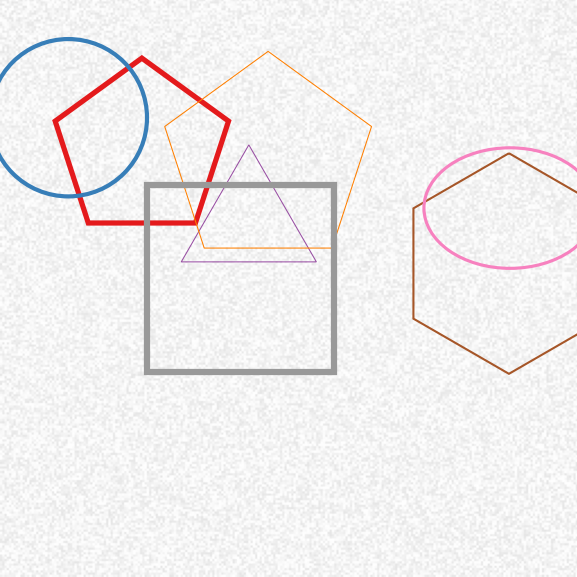[{"shape": "pentagon", "thickness": 2.5, "radius": 0.79, "center": [0.246, 0.741]}, {"shape": "circle", "thickness": 2, "radius": 0.68, "center": [0.118, 0.795]}, {"shape": "triangle", "thickness": 0.5, "radius": 0.68, "center": [0.431, 0.613]}, {"shape": "pentagon", "thickness": 0.5, "radius": 0.94, "center": [0.464, 0.722]}, {"shape": "hexagon", "thickness": 1, "radius": 0.95, "center": [0.881, 0.543]}, {"shape": "oval", "thickness": 1.5, "radius": 0.75, "center": [0.883, 0.639]}, {"shape": "square", "thickness": 3, "radius": 0.81, "center": [0.416, 0.517]}]